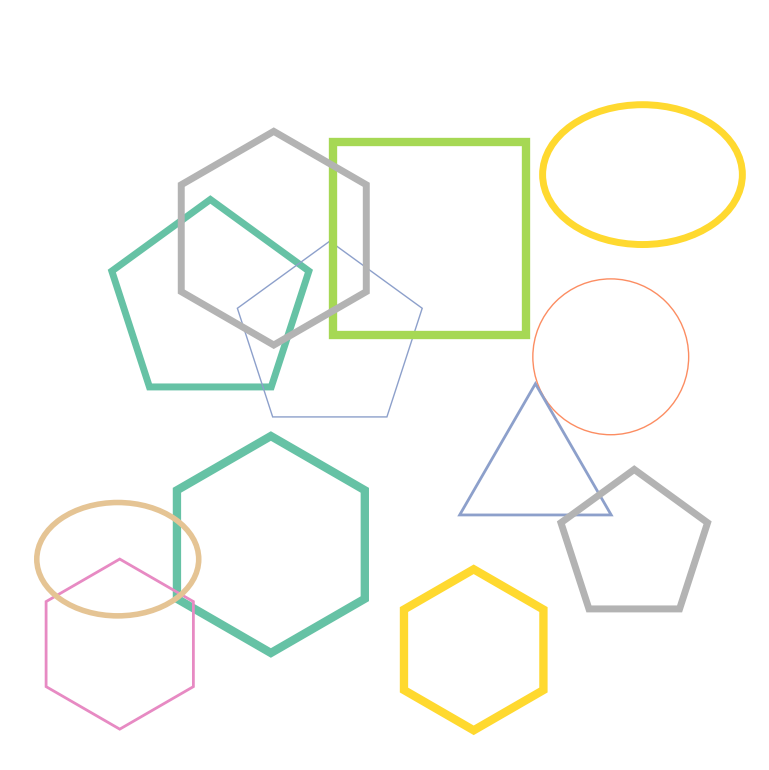[{"shape": "pentagon", "thickness": 2.5, "radius": 0.67, "center": [0.273, 0.606]}, {"shape": "hexagon", "thickness": 3, "radius": 0.7, "center": [0.352, 0.293]}, {"shape": "circle", "thickness": 0.5, "radius": 0.51, "center": [0.793, 0.537]}, {"shape": "triangle", "thickness": 1, "radius": 0.57, "center": [0.695, 0.388]}, {"shape": "pentagon", "thickness": 0.5, "radius": 0.63, "center": [0.428, 0.561]}, {"shape": "hexagon", "thickness": 1, "radius": 0.55, "center": [0.156, 0.164]}, {"shape": "square", "thickness": 3, "radius": 0.63, "center": [0.558, 0.691]}, {"shape": "hexagon", "thickness": 3, "radius": 0.52, "center": [0.615, 0.156]}, {"shape": "oval", "thickness": 2.5, "radius": 0.65, "center": [0.834, 0.773]}, {"shape": "oval", "thickness": 2, "radius": 0.53, "center": [0.153, 0.274]}, {"shape": "pentagon", "thickness": 2.5, "radius": 0.5, "center": [0.824, 0.29]}, {"shape": "hexagon", "thickness": 2.5, "radius": 0.69, "center": [0.356, 0.691]}]